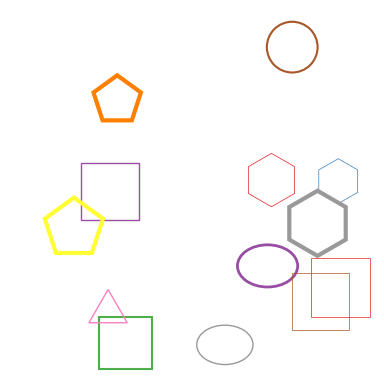[{"shape": "hexagon", "thickness": 0.5, "radius": 0.35, "center": [0.705, 0.532]}, {"shape": "square", "thickness": 0.5, "radius": 0.39, "center": [0.884, 0.253]}, {"shape": "hexagon", "thickness": 0.5, "radius": 0.29, "center": [0.879, 0.529]}, {"shape": "square", "thickness": 1.5, "radius": 0.34, "center": [0.326, 0.109]}, {"shape": "square", "thickness": 1, "radius": 0.37, "center": [0.286, 0.504]}, {"shape": "oval", "thickness": 2, "radius": 0.39, "center": [0.695, 0.309]}, {"shape": "pentagon", "thickness": 3, "radius": 0.32, "center": [0.304, 0.74]}, {"shape": "pentagon", "thickness": 3, "radius": 0.4, "center": [0.192, 0.407]}, {"shape": "square", "thickness": 0.5, "radius": 0.37, "center": [0.832, 0.216]}, {"shape": "circle", "thickness": 1.5, "radius": 0.33, "center": [0.759, 0.878]}, {"shape": "triangle", "thickness": 1, "radius": 0.29, "center": [0.281, 0.19]}, {"shape": "hexagon", "thickness": 3, "radius": 0.42, "center": [0.825, 0.42]}, {"shape": "oval", "thickness": 1, "radius": 0.37, "center": [0.584, 0.104]}]